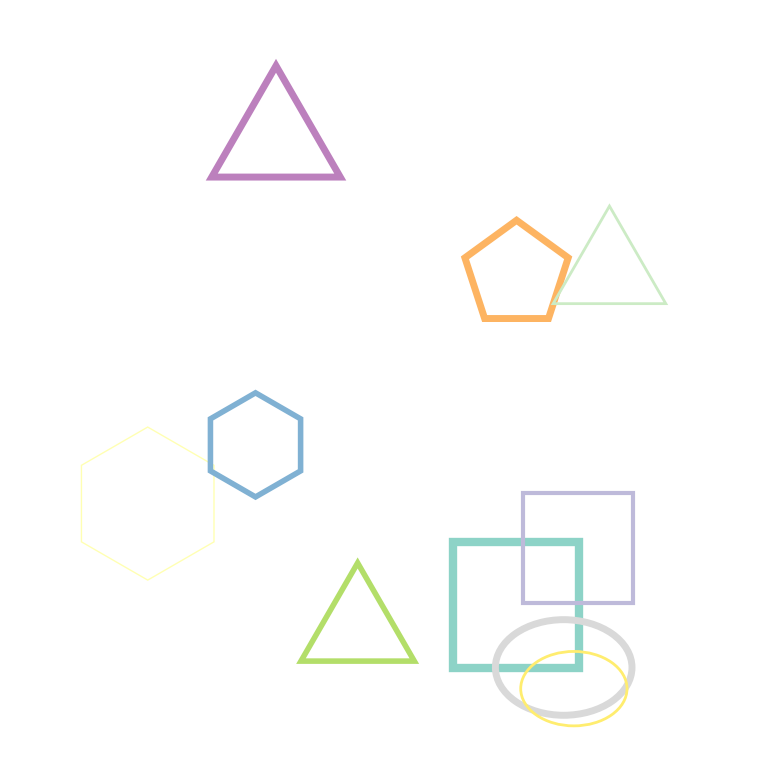[{"shape": "square", "thickness": 3, "radius": 0.41, "center": [0.67, 0.215]}, {"shape": "hexagon", "thickness": 0.5, "radius": 0.5, "center": [0.192, 0.346]}, {"shape": "square", "thickness": 1.5, "radius": 0.36, "center": [0.75, 0.289]}, {"shape": "hexagon", "thickness": 2, "radius": 0.34, "center": [0.332, 0.422]}, {"shape": "pentagon", "thickness": 2.5, "radius": 0.35, "center": [0.671, 0.643]}, {"shape": "triangle", "thickness": 2, "radius": 0.42, "center": [0.464, 0.184]}, {"shape": "oval", "thickness": 2.5, "radius": 0.44, "center": [0.732, 0.133]}, {"shape": "triangle", "thickness": 2.5, "radius": 0.48, "center": [0.358, 0.818]}, {"shape": "triangle", "thickness": 1, "radius": 0.42, "center": [0.792, 0.648]}, {"shape": "oval", "thickness": 1, "radius": 0.35, "center": [0.745, 0.106]}]